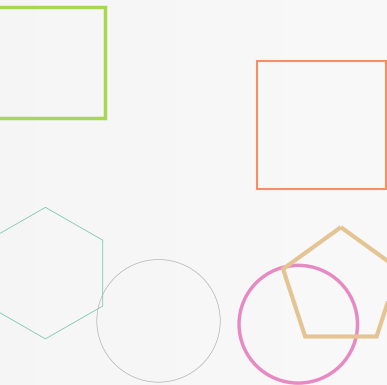[{"shape": "hexagon", "thickness": 0.5, "radius": 0.85, "center": [0.117, 0.291]}, {"shape": "square", "thickness": 1.5, "radius": 0.84, "center": [0.83, 0.675]}, {"shape": "circle", "thickness": 2.5, "radius": 0.76, "center": [0.77, 0.158]}, {"shape": "square", "thickness": 2.5, "radius": 0.72, "center": [0.127, 0.837]}, {"shape": "pentagon", "thickness": 3, "radius": 0.78, "center": [0.88, 0.253]}, {"shape": "circle", "thickness": 0.5, "radius": 0.8, "center": [0.409, 0.167]}]